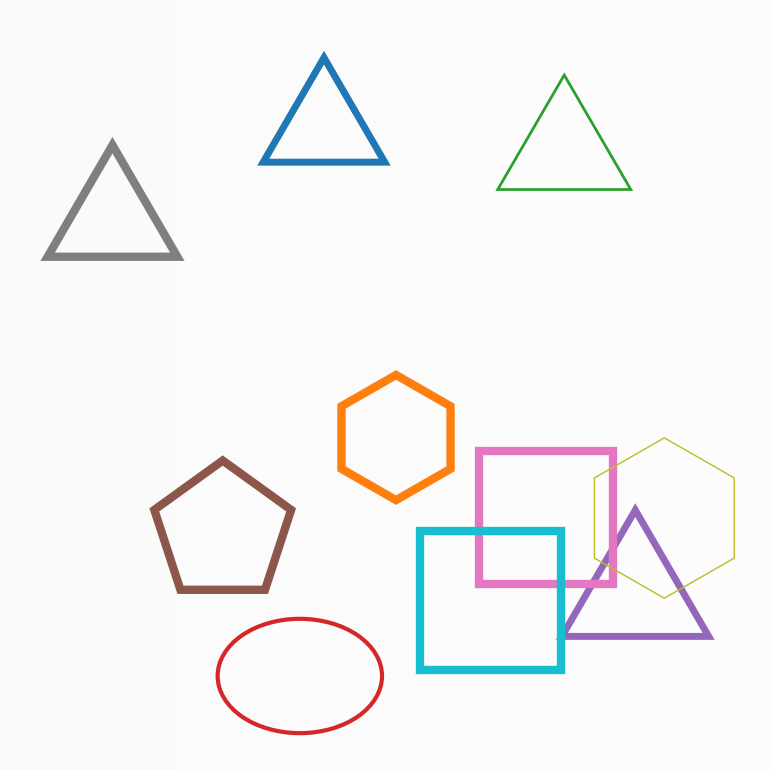[{"shape": "triangle", "thickness": 2.5, "radius": 0.45, "center": [0.418, 0.835]}, {"shape": "hexagon", "thickness": 3, "radius": 0.41, "center": [0.511, 0.432]}, {"shape": "triangle", "thickness": 1, "radius": 0.5, "center": [0.728, 0.803]}, {"shape": "oval", "thickness": 1.5, "radius": 0.53, "center": [0.387, 0.122]}, {"shape": "triangle", "thickness": 2.5, "radius": 0.55, "center": [0.82, 0.228]}, {"shape": "pentagon", "thickness": 3, "radius": 0.46, "center": [0.287, 0.309]}, {"shape": "square", "thickness": 3, "radius": 0.43, "center": [0.704, 0.328]}, {"shape": "triangle", "thickness": 3, "radius": 0.48, "center": [0.145, 0.715]}, {"shape": "hexagon", "thickness": 0.5, "radius": 0.52, "center": [0.857, 0.327]}, {"shape": "square", "thickness": 3, "radius": 0.45, "center": [0.633, 0.22]}]